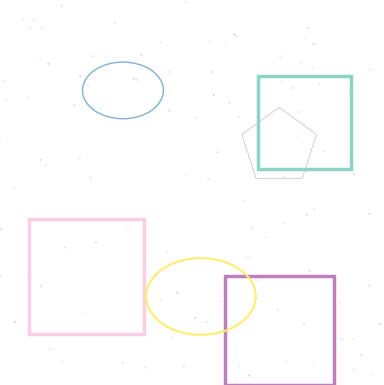[{"shape": "square", "thickness": 2.5, "radius": 0.6, "center": [0.791, 0.681]}, {"shape": "pentagon", "thickness": 0.5, "radius": 0.51, "center": [0.725, 0.619]}, {"shape": "oval", "thickness": 1, "radius": 0.53, "center": [0.319, 0.765]}, {"shape": "square", "thickness": 2.5, "radius": 0.74, "center": [0.225, 0.281]}, {"shape": "square", "thickness": 2.5, "radius": 0.7, "center": [0.726, 0.142]}, {"shape": "oval", "thickness": 1.5, "radius": 0.71, "center": [0.522, 0.23]}]